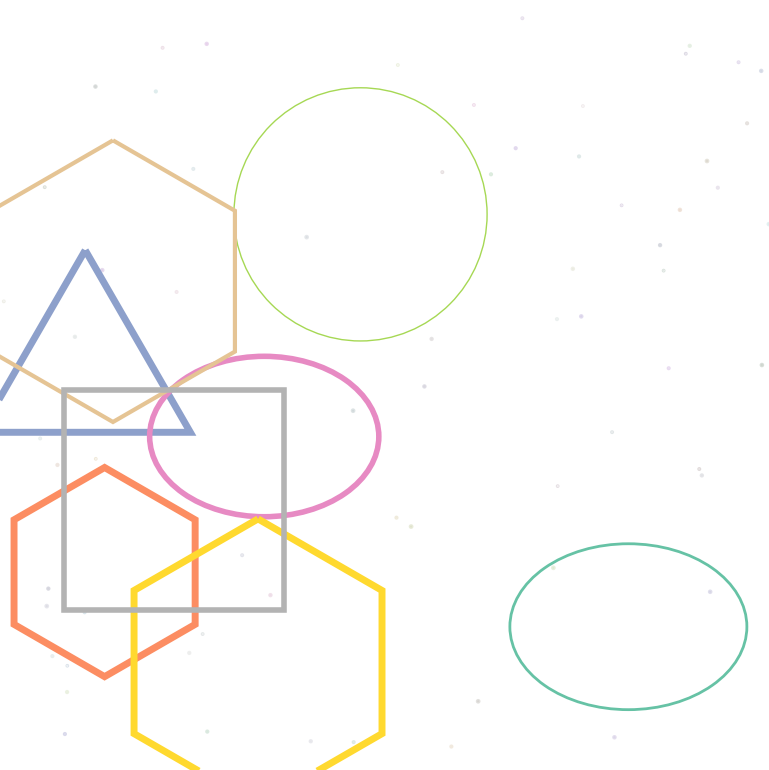[{"shape": "oval", "thickness": 1, "radius": 0.77, "center": [0.816, 0.186]}, {"shape": "hexagon", "thickness": 2.5, "radius": 0.68, "center": [0.136, 0.257]}, {"shape": "triangle", "thickness": 2.5, "radius": 0.79, "center": [0.111, 0.517]}, {"shape": "oval", "thickness": 2, "radius": 0.74, "center": [0.343, 0.433]}, {"shape": "circle", "thickness": 0.5, "radius": 0.82, "center": [0.468, 0.722]}, {"shape": "hexagon", "thickness": 2.5, "radius": 0.93, "center": [0.335, 0.14]}, {"shape": "hexagon", "thickness": 1.5, "radius": 0.91, "center": [0.147, 0.635]}, {"shape": "square", "thickness": 2, "radius": 0.71, "center": [0.226, 0.351]}]